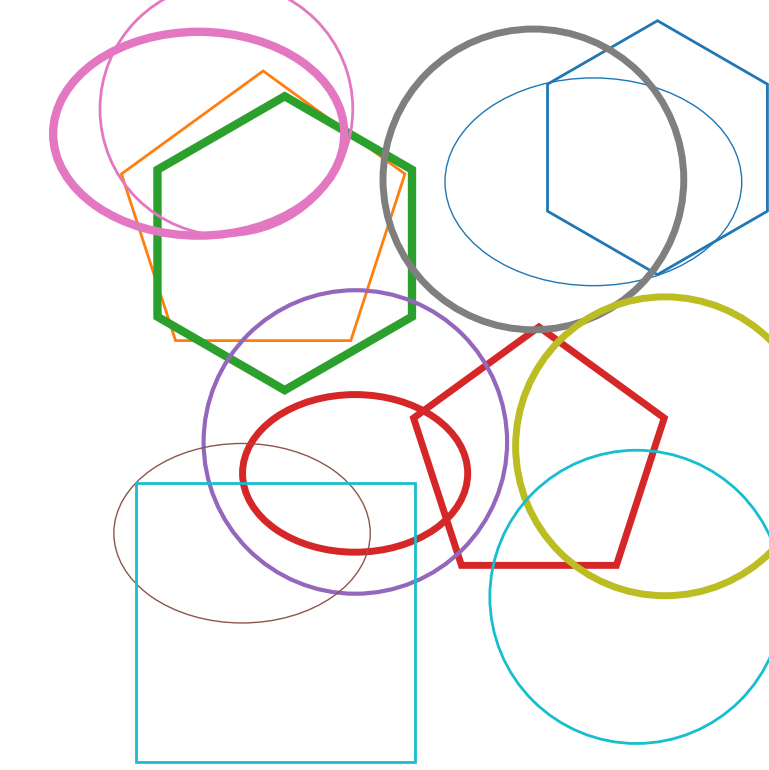[{"shape": "hexagon", "thickness": 1, "radius": 0.82, "center": [0.854, 0.808]}, {"shape": "oval", "thickness": 0.5, "radius": 0.96, "center": [0.771, 0.764]}, {"shape": "pentagon", "thickness": 1, "radius": 0.97, "center": [0.342, 0.714]}, {"shape": "hexagon", "thickness": 3, "radius": 0.95, "center": [0.37, 0.684]}, {"shape": "oval", "thickness": 2.5, "radius": 0.73, "center": [0.461, 0.385]}, {"shape": "pentagon", "thickness": 2.5, "radius": 0.86, "center": [0.7, 0.404]}, {"shape": "circle", "thickness": 1.5, "radius": 0.99, "center": [0.461, 0.426]}, {"shape": "oval", "thickness": 0.5, "radius": 0.83, "center": [0.314, 0.308]}, {"shape": "oval", "thickness": 3, "radius": 0.95, "center": [0.258, 0.826]}, {"shape": "circle", "thickness": 1, "radius": 0.82, "center": [0.294, 0.858]}, {"shape": "circle", "thickness": 2.5, "radius": 0.98, "center": [0.693, 0.767]}, {"shape": "circle", "thickness": 2.5, "radius": 0.97, "center": [0.864, 0.42]}, {"shape": "circle", "thickness": 1, "radius": 0.95, "center": [0.827, 0.225]}, {"shape": "square", "thickness": 1, "radius": 0.9, "center": [0.358, 0.191]}]